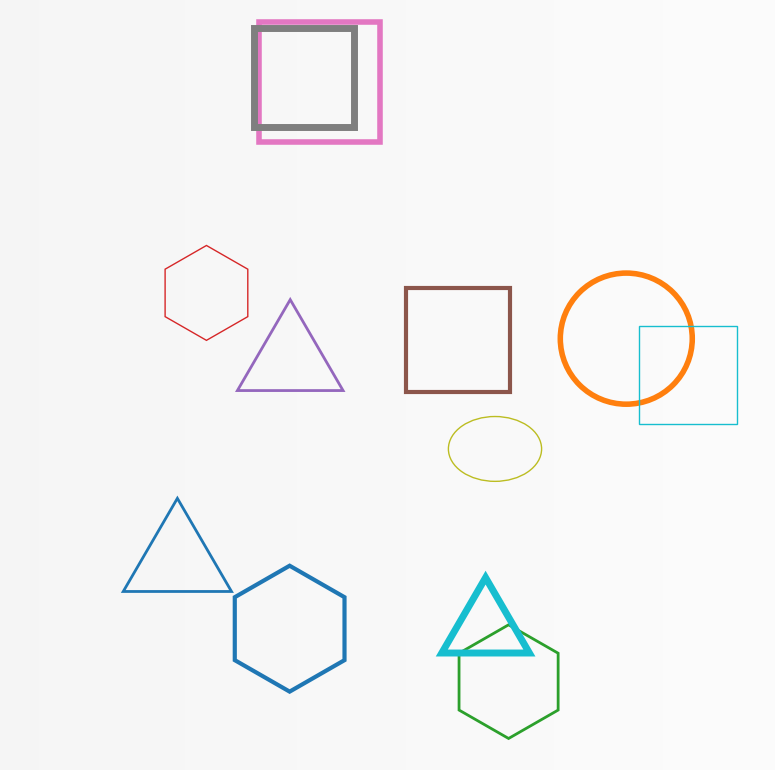[{"shape": "hexagon", "thickness": 1.5, "radius": 0.41, "center": [0.374, 0.184]}, {"shape": "triangle", "thickness": 1, "radius": 0.4, "center": [0.229, 0.272]}, {"shape": "circle", "thickness": 2, "radius": 0.43, "center": [0.808, 0.56]}, {"shape": "hexagon", "thickness": 1, "radius": 0.37, "center": [0.656, 0.115]}, {"shape": "hexagon", "thickness": 0.5, "radius": 0.31, "center": [0.266, 0.62]}, {"shape": "triangle", "thickness": 1, "radius": 0.39, "center": [0.374, 0.532]}, {"shape": "square", "thickness": 1.5, "radius": 0.34, "center": [0.591, 0.558]}, {"shape": "square", "thickness": 2, "radius": 0.39, "center": [0.413, 0.894]}, {"shape": "square", "thickness": 2.5, "radius": 0.32, "center": [0.392, 0.899]}, {"shape": "oval", "thickness": 0.5, "radius": 0.3, "center": [0.639, 0.417]}, {"shape": "triangle", "thickness": 2.5, "radius": 0.33, "center": [0.627, 0.185]}, {"shape": "square", "thickness": 0.5, "radius": 0.32, "center": [0.887, 0.513]}]